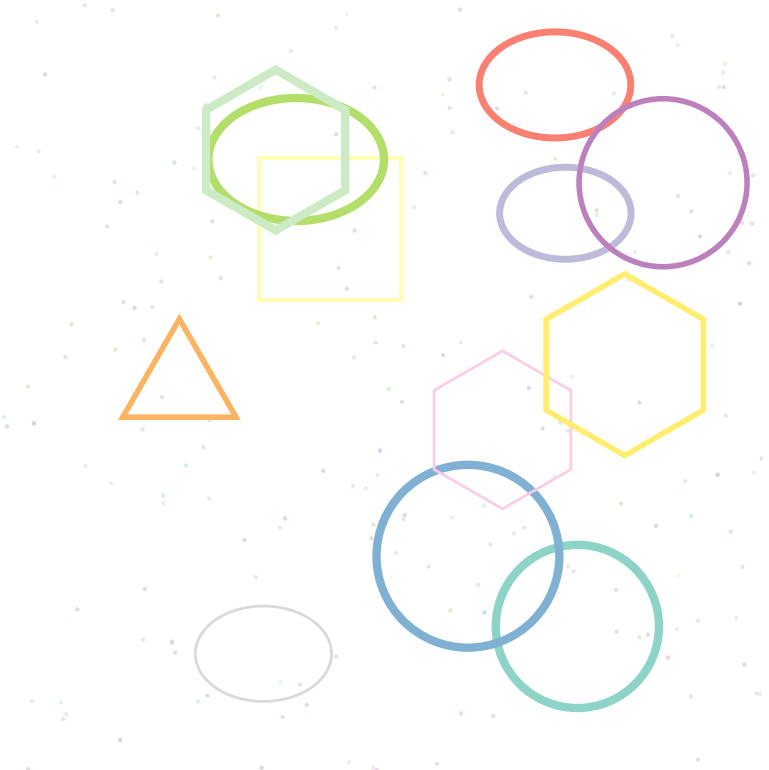[{"shape": "circle", "thickness": 3, "radius": 0.53, "center": [0.75, 0.186]}, {"shape": "square", "thickness": 1.5, "radius": 0.46, "center": [0.429, 0.703]}, {"shape": "oval", "thickness": 2.5, "radius": 0.43, "center": [0.734, 0.723]}, {"shape": "oval", "thickness": 2.5, "radius": 0.49, "center": [0.721, 0.89]}, {"shape": "circle", "thickness": 3, "radius": 0.59, "center": [0.608, 0.278]}, {"shape": "triangle", "thickness": 2, "radius": 0.42, "center": [0.233, 0.501]}, {"shape": "oval", "thickness": 3, "radius": 0.57, "center": [0.385, 0.793]}, {"shape": "hexagon", "thickness": 1, "radius": 0.51, "center": [0.653, 0.442]}, {"shape": "oval", "thickness": 1, "radius": 0.44, "center": [0.342, 0.151]}, {"shape": "circle", "thickness": 2, "radius": 0.55, "center": [0.861, 0.763]}, {"shape": "hexagon", "thickness": 3, "radius": 0.52, "center": [0.358, 0.805]}, {"shape": "hexagon", "thickness": 2, "radius": 0.59, "center": [0.811, 0.526]}]